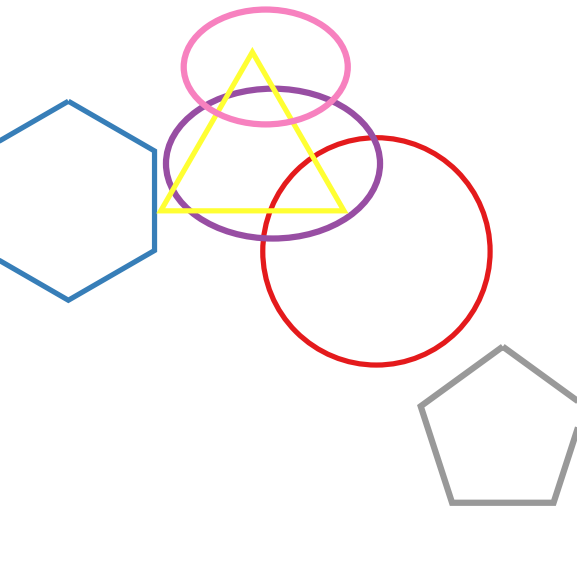[{"shape": "circle", "thickness": 2.5, "radius": 0.98, "center": [0.652, 0.564]}, {"shape": "hexagon", "thickness": 2.5, "radius": 0.86, "center": [0.118, 0.652]}, {"shape": "oval", "thickness": 3, "radius": 0.93, "center": [0.473, 0.716]}, {"shape": "triangle", "thickness": 2.5, "radius": 0.92, "center": [0.437, 0.726]}, {"shape": "oval", "thickness": 3, "radius": 0.71, "center": [0.46, 0.883]}, {"shape": "pentagon", "thickness": 3, "radius": 0.75, "center": [0.871, 0.249]}]